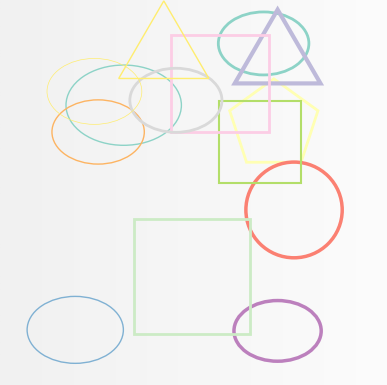[{"shape": "oval", "thickness": 2, "radius": 0.58, "center": [0.68, 0.887]}, {"shape": "oval", "thickness": 1, "radius": 0.74, "center": [0.319, 0.727]}, {"shape": "pentagon", "thickness": 2, "radius": 0.6, "center": [0.707, 0.675]}, {"shape": "triangle", "thickness": 3, "radius": 0.64, "center": [0.716, 0.847]}, {"shape": "circle", "thickness": 2.5, "radius": 0.62, "center": [0.759, 0.455]}, {"shape": "oval", "thickness": 1, "radius": 0.62, "center": [0.194, 0.143]}, {"shape": "oval", "thickness": 1, "radius": 0.6, "center": [0.253, 0.657]}, {"shape": "square", "thickness": 1.5, "radius": 0.53, "center": [0.67, 0.631]}, {"shape": "square", "thickness": 2, "radius": 0.63, "center": [0.568, 0.783]}, {"shape": "oval", "thickness": 2, "radius": 0.59, "center": [0.454, 0.739]}, {"shape": "oval", "thickness": 2.5, "radius": 0.56, "center": [0.716, 0.141]}, {"shape": "square", "thickness": 2, "radius": 0.75, "center": [0.496, 0.282]}, {"shape": "oval", "thickness": 0.5, "radius": 0.61, "center": [0.244, 0.763]}, {"shape": "triangle", "thickness": 1, "radius": 0.67, "center": [0.423, 0.863]}]